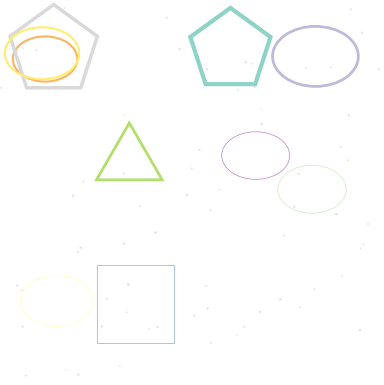[{"shape": "pentagon", "thickness": 3, "radius": 0.55, "center": [0.599, 0.87]}, {"shape": "oval", "thickness": 0.5, "radius": 0.47, "center": [0.147, 0.219]}, {"shape": "oval", "thickness": 2, "radius": 0.56, "center": [0.819, 0.854]}, {"shape": "square", "thickness": 0.5, "radius": 0.5, "center": [0.352, 0.211]}, {"shape": "oval", "thickness": 1.5, "radius": 0.42, "center": [0.117, 0.847]}, {"shape": "triangle", "thickness": 2, "radius": 0.49, "center": [0.336, 0.582]}, {"shape": "pentagon", "thickness": 2.5, "radius": 0.6, "center": [0.139, 0.869]}, {"shape": "oval", "thickness": 0.5, "radius": 0.44, "center": [0.664, 0.596]}, {"shape": "oval", "thickness": 0.5, "radius": 0.44, "center": [0.811, 0.508]}, {"shape": "oval", "thickness": 1.5, "radius": 0.48, "center": [0.109, 0.862]}]